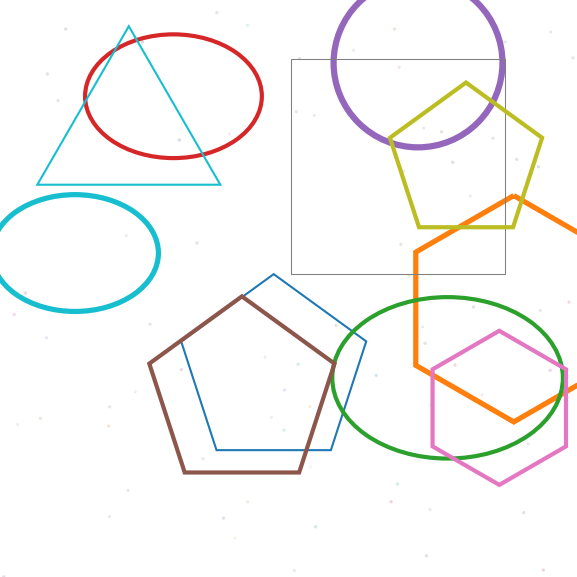[{"shape": "pentagon", "thickness": 1, "radius": 0.84, "center": [0.474, 0.356]}, {"shape": "hexagon", "thickness": 2.5, "radius": 0.98, "center": [0.89, 0.465]}, {"shape": "oval", "thickness": 2, "radius": 1.0, "center": [0.775, 0.345]}, {"shape": "oval", "thickness": 2, "radius": 0.77, "center": [0.3, 0.833]}, {"shape": "circle", "thickness": 3, "radius": 0.73, "center": [0.724, 0.89]}, {"shape": "pentagon", "thickness": 2, "radius": 0.84, "center": [0.419, 0.317]}, {"shape": "hexagon", "thickness": 2, "radius": 0.67, "center": [0.865, 0.293]}, {"shape": "square", "thickness": 0.5, "radius": 0.93, "center": [0.689, 0.711]}, {"shape": "pentagon", "thickness": 2, "radius": 0.69, "center": [0.807, 0.718]}, {"shape": "oval", "thickness": 2.5, "radius": 0.72, "center": [0.13, 0.561]}, {"shape": "triangle", "thickness": 1, "radius": 0.91, "center": [0.223, 0.771]}]